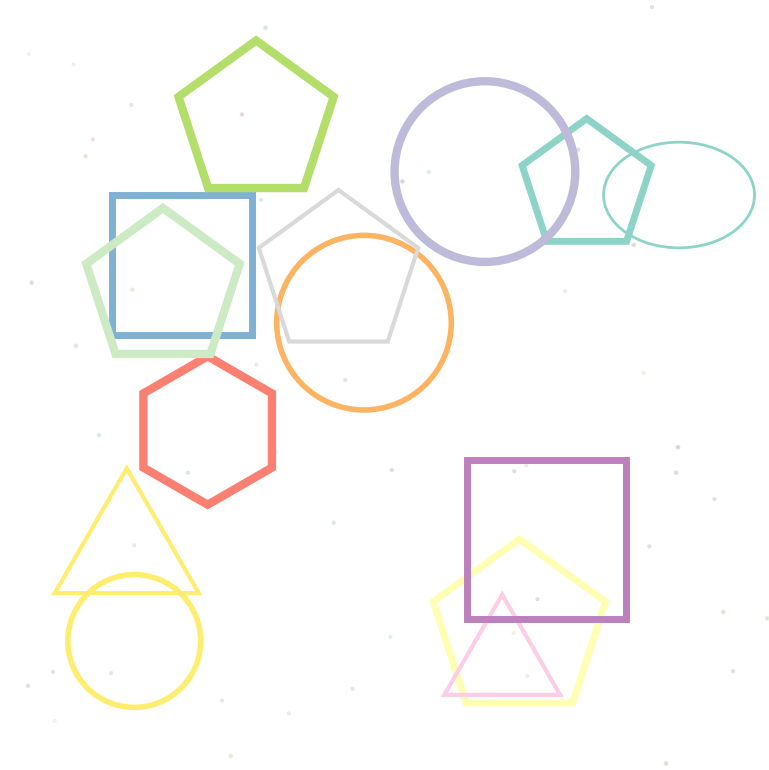[{"shape": "oval", "thickness": 1, "radius": 0.49, "center": [0.882, 0.747]}, {"shape": "pentagon", "thickness": 2.5, "radius": 0.44, "center": [0.762, 0.758]}, {"shape": "pentagon", "thickness": 2.5, "radius": 0.59, "center": [0.675, 0.182]}, {"shape": "circle", "thickness": 3, "radius": 0.59, "center": [0.63, 0.777]}, {"shape": "hexagon", "thickness": 3, "radius": 0.48, "center": [0.27, 0.441]}, {"shape": "square", "thickness": 2.5, "radius": 0.45, "center": [0.237, 0.656]}, {"shape": "circle", "thickness": 2, "radius": 0.57, "center": [0.473, 0.581]}, {"shape": "pentagon", "thickness": 3, "radius": 0.53, "center": [0.333, 0.841]}, {"shape": "triangle", "thickness": 1.5, "radius": 0.43, "center": [0.652, 0.141]}, {"shape": "pentagon", "thickness": 1.5, "radius": 0.54, "center": [0.44, 0.644]}, {"shape": "square", "thickness": 2.5, "radius": 0.52, "center": [0.71, 0.299]}, {"shape": "pentagon", "thickness": 3, "radius": 0.52, "center": [0.212, 0.625]}, {"shape": "circle", "thickness": 2, "radius": 0.43, "center": [0.174, 0.168]}, {"shape": "triangle", "thickness": 1.5, "radius": 0.54, "center": [0.165, 0.284]}]